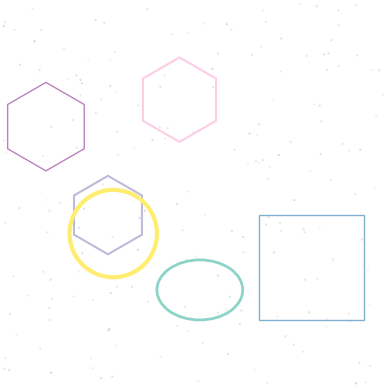[{"shape": "oval", "thickness": 2, "radius": 0.56, "center": [0.519, 0.247]}, {"shape": "hexagon", "thickness": 1.5, "radius": 0.51, "center": [0.28, 0.441]}, {"shape": "square", "thickness": 1, "radius": 0.69, "center": [0.809, 0.305]}, {"shape": "hexagon", "thickness": 1.5, "radius": 0.55, "center": [0.466, 0.741]}, {"shape": "hexagon", "thickness": 1, "radius": 0.57, "center": [0.119, 0.671]}, {"shape": "circle", "thickness": 3, "radius": 0.57, "center": [0.294, 0.393]}]